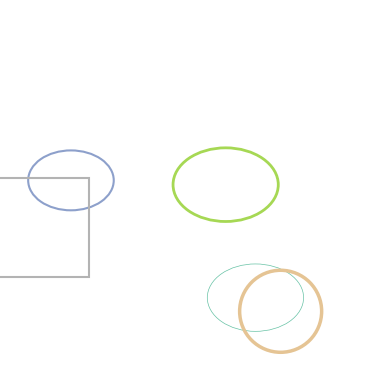[{"shape": "oval", "thickness": 0.5, "radius": 0.63, "center": [0.663, 0.227]}, {"shape": "oval", "thickness": 1.5, "radius": 0.56, "center": [0.184, 0.532]}, {"shape": "oval", "thickness": 2, "radius": 0.68, "center": [0.586, 0.52]}, {"shape": "circle", "thickness": 2.5, "radius": 0.53, "center": [0.729, 0.191]}, {"shape": "square", "thickness": 1.5, "radius": 0.65, "center": [0.1, 0.409]}]